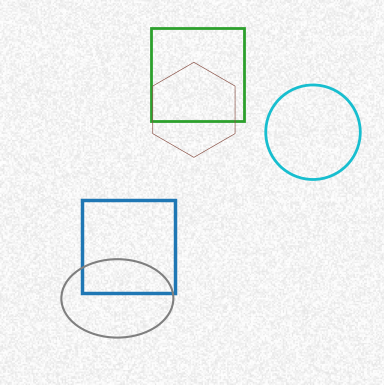[{"shape": "square", "thickness": 2.5, "radius": 0.6, "center": [0.334, 0.36]}, {"shape": "square", "thickness": 2, "radius": 0.6, "center": [0.514, 0.808]}, {"shape": "hexagon", "thickness": 0.5, "radius": 0.62, "center": [0.504, 0.715]}, {"shape": "oval", "thickness": 1.5, "radius": 0.73, "center": [0.305, 0.225]}, {"shape": "circle", "thickness": 2, "radius": 0.61, "center": [0.813, 0.657]}]